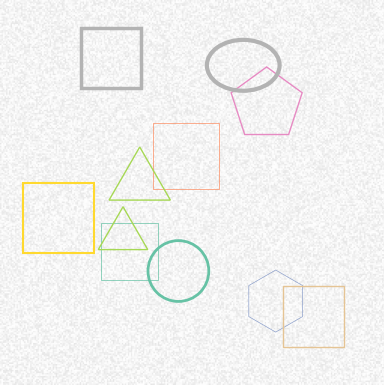[{"shape": "square", "thickness": 0.5, "radius": 0.37, "center": [0.337, 0.347]}, {"shape": "circle", "thickness": 2, "radius": 0.39, "center": [0.463, 0.296]}, {"shape": "square", "thickness": 0.5, "radius": 0.43, "center": [0.483, 0.594]}, {"shape": "hexagon", "thickness": 0.5, "radius": 0.4, "center": [0.716, 0.218]}, {"shape": "pentagon", "thickness": 1, "radius": 0.49, "center": [0.693, 0.729]}, {"shape": "triangle", "thickness": 1, "radius": 0.46, "center": [0.363, 0.526]}, {"shape": "triangle", "thickness": 1, "radius": 0.37, "center": [0.32, 0.389]}, {"shape": "square", "thickness": 1.5, "radius": 0.46, "center": [0.152, 0.433]}, {"shape": "square", "thickness": 1, "radius": 0.4, "center": [0.815, 0.178]}, {"shape": "square", "thickness": 2.5, "radius": 0.39, "center": [0.287, 0.849]}, {"shape": "oval", "thickness": 3, "radius": 0.47, "center": [0.632, 0.83]}]